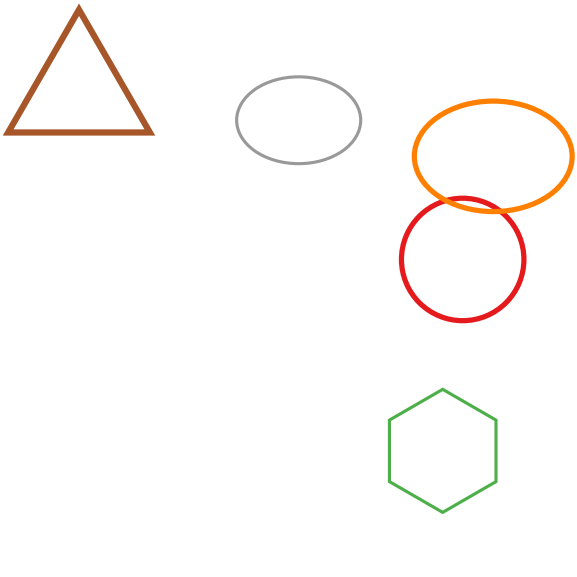[{"shape": "circle", "thickness": 2.5, "radius": 0.53, "center": [0.801, 0.55]}, {"shape": "hexagon", "thickness": 1.5, "radius": 0.53, "center": [0.767, 0.218]}, {"shape": "oval", "thickness": 2.5, "radius": 0.68, "center": [0.854, 0.728]}, {"shape": "triangle", "thickness": 3, "radius": 0.71, "center": [0.137, 0.841]}, {"shape": "oval", "thickness": 1.5, "radius": 0.54, "center": [0.517, 0.791]}]